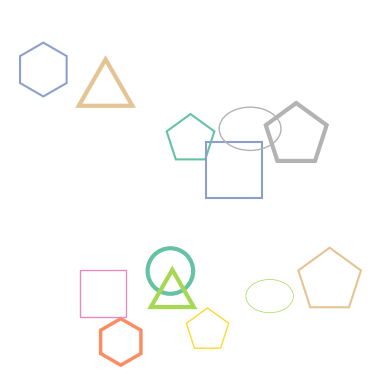[{"shape": "circle", "thickness": 3, "radius": 0.3, "center": [0.443, 0.296]}, {"shape": "pentagon", "thickness": 1.5, "radius": 0.33, "center": [0.495, 0.639]}, {"shape": "hexagon", "thickness": 2.5, "radius": 0.3, "center": [0.314, 0.112]}, {"shape": "hexagon", "thickness": 1.5, "radius": 0.35, "center": [0.113, 0.819]}, {"shape": "square", "thickness": 1.5, "radius": 0.36, "center": [0.607, 0.558]}, {"shape": "square", "thickness": 1, "radius": 0.3, "center": [0.268, 0.238]}, {"shape": "oval", "thickness": 0.5, "radius": 0.31, "center": [0.7, 0.231]}, {"shape": "triangle", "thickness": 3, "radius": 0.32, "center": [0.448, 0.235]}, {"shape": "pentagon", "thickness": 1, "radius": 0.29, "center": [0.539, 0.142]}, {"shape": "pentagon", "thickness": 1.5, "radius": 0.43, "center": [0.856, 0.271]}, {"shape": "triangle", "thickness": 3, "radius": 0.4, "center": [0.274, 0.765]}, {"shape": "oval", "thickness": 1, "radius": 0.4, "center": [0.65, 0.666]}, {"shape": "pentagon", "thickness": 3, "radius": 0.42, "center": [0.769, 0.649]}]